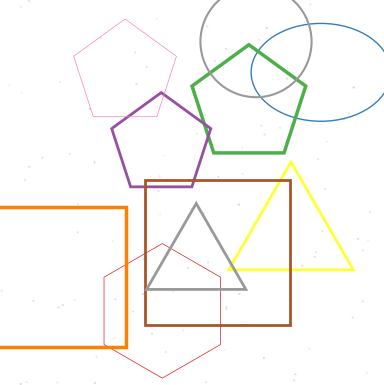[{"shape": "hexagon", "thickness": 0.5, "radius": 0.87, "center": [0.422, 0.193]}, {"shape": "oval", "thickness": 1, "radius": 0.91, "center": [0.834, 0.812]}, {"shape": "pentagon", "thickness": 2.5, "radius": 0.78, "center": [0.646, 0.728]}, {"shape": "pentagon", "thickness": 2, "radius": 0.68, "center": [0.419, 0.624]}, {"shape": "square", "thickness": 2.5, "radius": 0.91, "center": [0.147, 0.281]}, {"shape": "triangle", "thickness": 2, "radius": 0.93, "center": [0.756, 0.393]}, {"shape": "square", "thickness": 2, "radius": 0.94, "center": [0.564, 0.344]}, {"shape": "pentagon", "thickness": 0.5, "radius": 0.7, "center": [0.325, 0.81]}, {"shape": "triangle", "thickness": 2, "radius": 0.74, "center": [0.51, 0.323]}, {"shape": "circle", "thickness": 1.5, "radius": 0.72, "center": [0.665, 0.892]}]